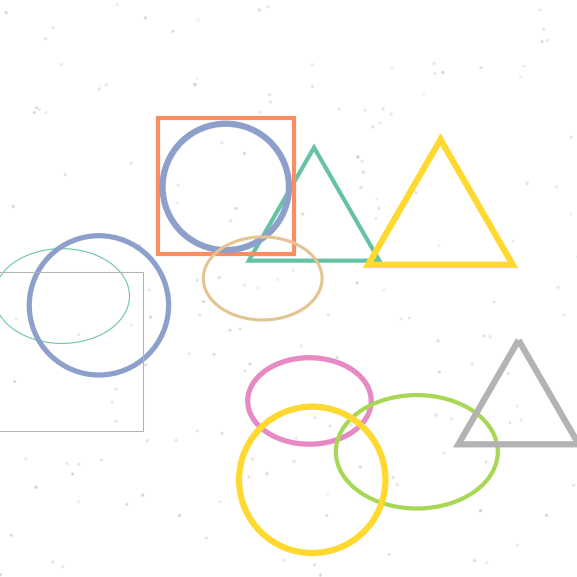[{"shape": "triangle", "thickness": 2, "radius": 0.65, "center": [0.544, 0.613]}, {"shape": "oval", "thickness": 0.5, "radius": 0.59, "center": [0.107, 0.487]}, {"shape": "square", "thickness": 2, "radius": 0.59, "center": [0.391, 0.678]}, {"shape": "circle", "thickness": 2.5, "radius": 0.6, "center": [0.171, 0.47]}, {"shape": "circle", "thickness": 3, "radius": 0.55, "center": [0.391, 0.675]}, {"shape": "oval", "thickness": 2.5, "radius": 0.53, "center": [0.536, 0.305]}, {"shape": "oval", "thickness": 2, "radius": 0.7, "center": [0.722, 0.217]}, {"shape": "triangle", "thickness": 3, "radius": 0.72, "center": [0.763, 0.613]}, {"shape": "circle", "thickness": 3, "radius": 0.63, "center": [0.541, 0.168]}, {"shape": "oval", "thickness": 1.5, "radius": 0.51, "center": [0.455, 0.517]}, {"shape": "triangle", "thickness": 3, "radius": 0.6, "center": [0.898, 0.29]}, {"shape": "square", "thickness": 0.5, "radius": 0.69, "center": [0.109, 0.39]}]